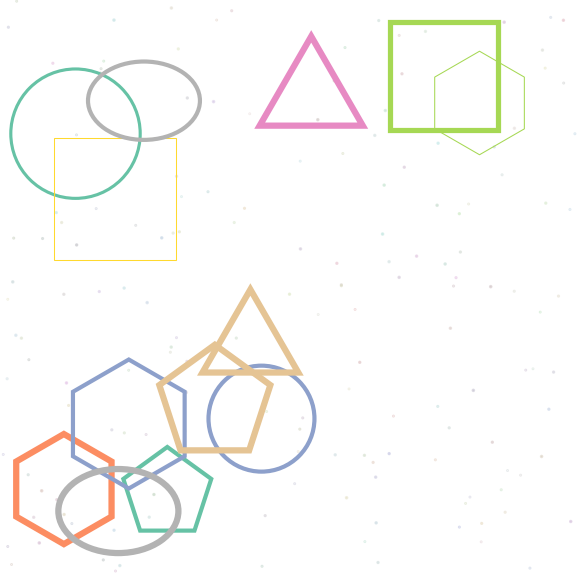[{"shape": "pentagon", "thickness": 2, "radius": 0.4, "center": [0.29, 0.145]}, {"shape": "circle", "thickness": 1.5, "radius": 0.56, "center": [0.131, 0.768]}, {"shape": "hexagon", "thickness": 3, "radius": 0.48, "center": [0.111, 0.152]}, {"shape": "hexagon", "thickness": 2, "radius": 0.56, "center": [0.223, 0.265]}, {"shape": "circle", "thickness": 2, "radius": 0.46, "center": [0.453, 0.274]}, {"shape": "triangle", "thickness": 3, "radius": 0.52, "center": [0.539, 0.833]}, {"shape": "square", "thickness": 2.5, "radius": 0.47, "center": [0.769, 0.867]}, {"shape": "hexagon", "thickness": 0.5, "radius": 0.45, "center": [0.83, 0.821]}, {"shape": "square", "thickness": 0.5, "radius": 0.53, "center": [0.199, 0.654]}, {"shape": "triangle", "thickness": 3, "radius": 0.48, "center": [0.434, 0.402]}, {"shape": "pentagon", "thickness": 3, "radius": 0.51, "center": [0.372, 0.301]}, {"shape": "oval", "thickness": 3, "radius": 0.52, "center": [0.205, 0.114]}, {"shape": "oval", "thickness": 2, "radius": 0.48, "center": [0.249, 0.825]}]